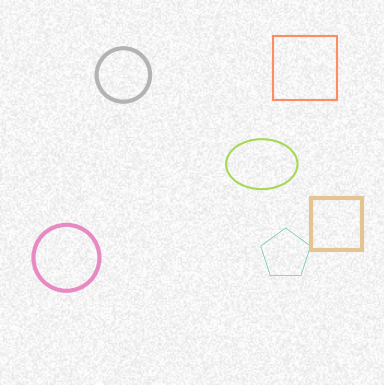[{"shape": "pentagon", "thickness": 0.5, "radius": 0.34, "center": [0.742, 0.34]}, {"shape": "square", "thickness": 1.5, "radius": 0.41, "center": [0.792, 0.823]}, {"shape": "circle", "thickness": 3, "radius": 0.43, "center": [0.173, 0.33]}, {"shape": "oval", "thickness": 1.5, "radius": 0.46, "center": [0.68, 0.574]}, {"shape": "square", "thickness": 3, "radius": 0.33, "center": [0.874, 0.419]}, {"shape": "circle", "thickness": 3, "radius": 0.35, "center": [0.32, 0.805]}]